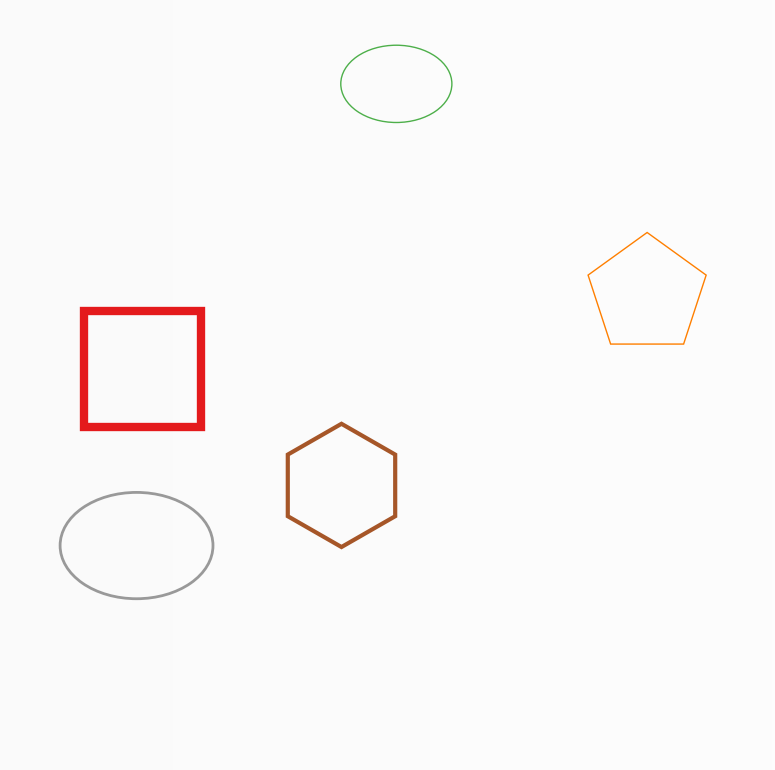[{"shape": "square", "thickness": 3, "radius": 0.38, "center": [0.184, 0.521]}, {"shape": "oval", "thickness": 0.5, "radius": 0.36, "center": [0.511, 0.891]}, {"shape": "pentagon", "thickness": 0.5, "radius": 0.4, "center": [0.835, 0.618]}, {"shape": "hexagon", "thickness": 1.5, "radius": 0.4, "center": [0.441, 0.37]}, {"shape": "oval", "thickness": 1, "radius": 0.49, "center": [0.176, 0.291]}]